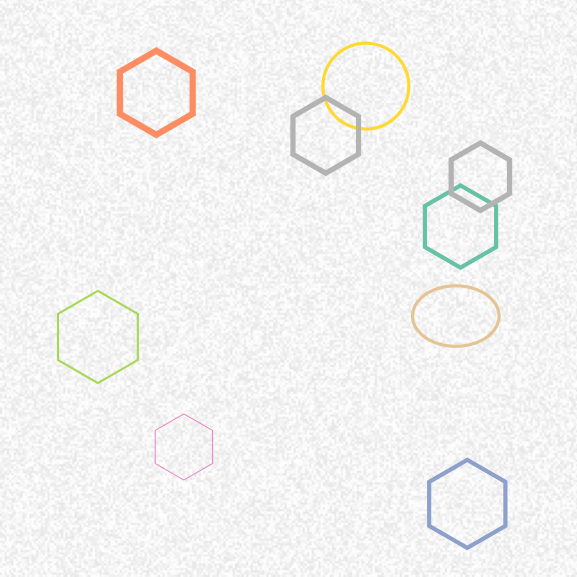[{"shape": "hexagon", "thickness": 2, "radius": 0.36, "center": [0.797, 0.607]}, {"shape": "hexagon", "thickness": 3, "radius": 0.36, "center": [0.271, 0.838]}, {"shape": "hexagon", "thickness": 2, "radius": 0.38, "center": [0.809, 0.127]}, {"shape": "hexagon", "thickness": 0.5, "radius": 0.29, "center": [0.318, 0.225]}, {"shape": "hexagon", "thickness": 1, "radius": 0.4, "center": [0.17, 0.416]}, {"shape": "circle", "thickness": 1.5, "radius": 0.37, "center": [0.634, 0.85]}, {"shape": "oval", "thickness": 1.5, "radius": 0.37, "center": [0.789, 0.452]}, {"shape": "hexagon", "thickness": 2.5, "radius": 0.33, "center": [0.564, 0.765]}, {"shape": "hexagon", "thickness": 2.5, "radius": 0.29, "center": [0.832, 0.693]}]